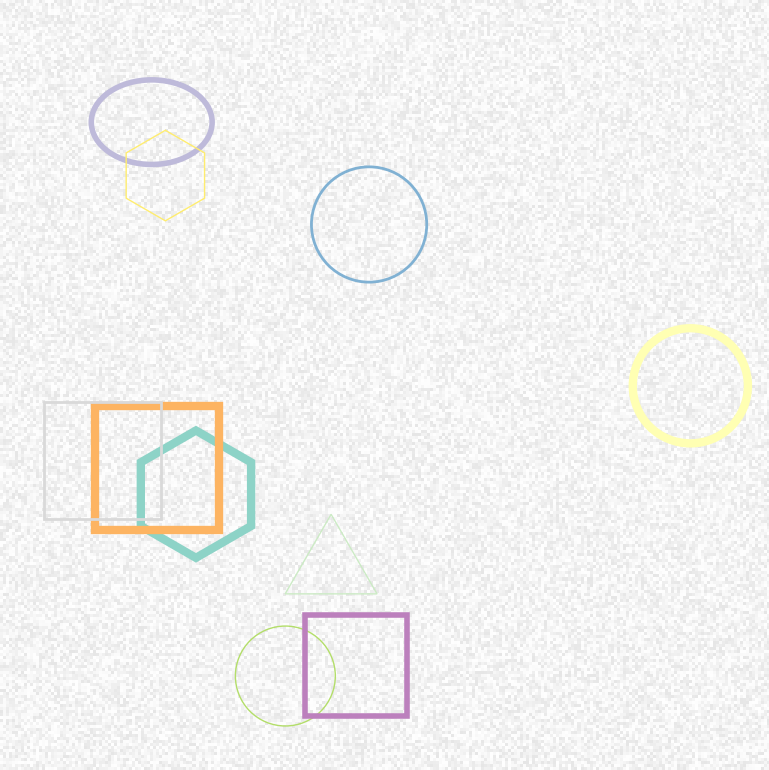[{"shape": "hexagon", "thickness": 3, "radius": 0.41, "center": [0.254, 0.358]}, {"shape": "circle", "thickness": 3, "radius": 0.37, "center": [0.897, 0.499]}, {"shape": "oval", "thickness": 2, "radius": 0.39, "center": [0.197, 0.841]}, {"shape": "circle", "thickness": 1, "radius": 0.37, "center": [0.479, 0.708]}, {"shape": "square", "thickness": 3, "radius": 0.4, "center": [0.204, 0.392]}, {"shape": "circle", "thickness": 0.5, "radius": 0.32, "center": [0.371, 0.122]}, {"shape": "square", "thickness": 1, "radius": 0.38, "center": [0.133, 0.401]}, {"shape": "square", "thickness": 2, "radius": 0.33, "center": [0.462, 0.135]}, {"shape": "triangle", "thickness": 0.5, "radius": 0.34, "center": [0.43, 0.263]}, {"shape": "hexagon", "thickness": 0.5, "radius": 0.29, "center": [0.215, 0.772]}]